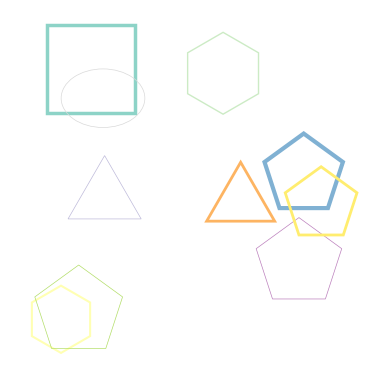[{"shape": "square", "thickness": 2.5, "radius": 0.57, "center": [0.236, 0.82]}, {"shape": "hexagon", "thickness": 1.5, "radius": 0.44, "center": [0.158, 0.171]}, {"shape": "triangle", "thickness": 0.5, "radius": 0.55, "center": [0.272, 0.486]}, {"shape": "pentagon", "thickness": 3, "radius": 0.54, "center": [0.789, 0.546]}, {"shape": "triangle", "thickness": 2, "radius": 0.51, "center": [0.625, 0.477]}, {"shape": "pentagon", "thickness": 0.5, "radius": 0.6, "center": [0.204, 0.192]}, {"shape": "oval", "thickness": 0.5, "radius": 0.54, "center": [0.268, 0.745]}, {"shape": "pentagon", "thickness": 0.5, "radius": 0.58, "center": [0.776, 0.318]}, {"shape": "hexagon", "thickness": 1, "radius": 0.53, "center": [0.579, 0.81]}, {"shape": "pentagon", "thickness": 2, "radius": 0.49, "center": [0.834, 0.469]}]